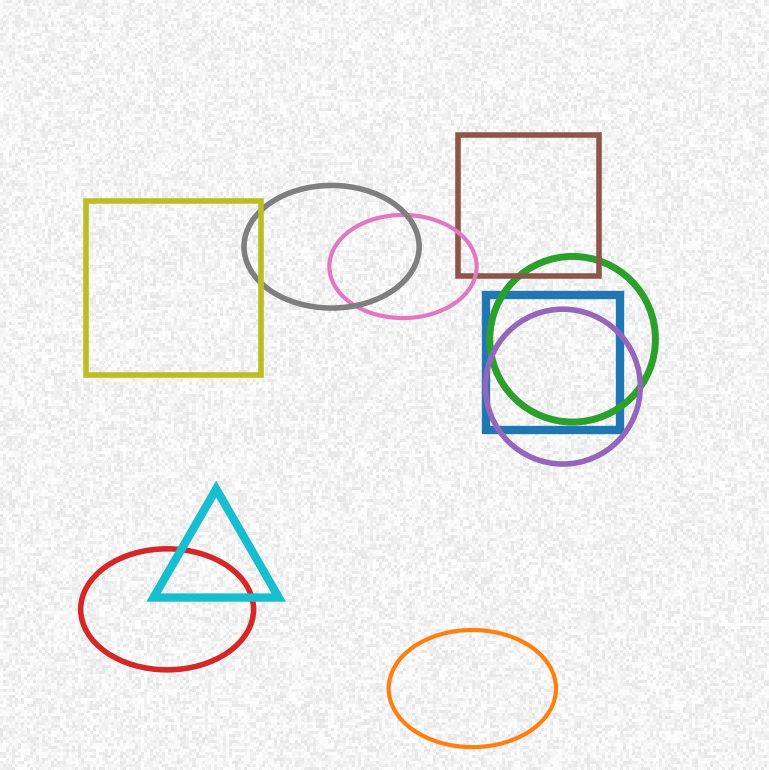[{"shape": "square", "thickness": 3, "radius": 0.44, "center": [0.719, 0.529]}, {"shape": "oval", "thickness": 1.5, "radius": 0.54, "center": [0.613, 0.106]}, {"shape": "circle", "thickness": 2.5, "radius": 0.54, "center": [0.744, 0.559]}, {"shape": "oval", "thickness": 2, "radius": 0.56, "center": [0.217, 0.209]}, {"shape": "circle", "thickness": 2, "radius": 0.5, "center": [0.731, 0.498]}, {"shape": "square", "thickness": 2, "radius": 0.46, "center": [0.686, 0.733]}, {"shape": "oval", "thickness": 1.5, "radius": 0.48, "center": [0.523, 0.654]}, {"shape": "oval", "thickness": 2, "radius": 0.57, "center": [0.431, 0.68]}, {"shape": "square", "thickness": 2, "radius": 0.57, "center": [0.225, 0.626]}, {"shape": "triangle", "thickness": 3, "radius": 0.47, "center": [0.281, 0.271]}]